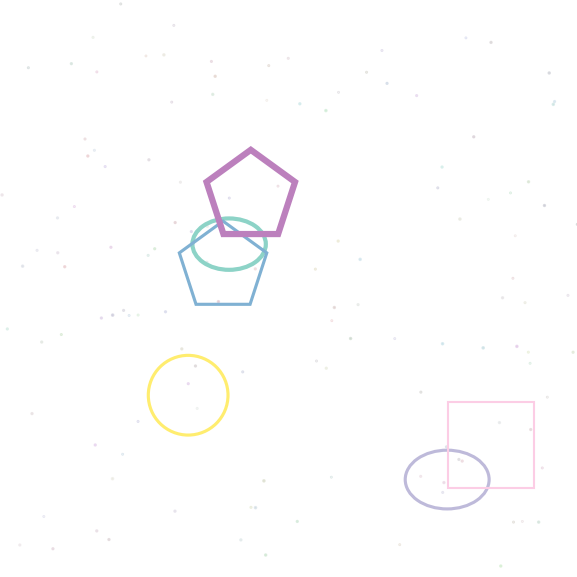[{"shape": "oval", "thickness": 2, "radius": 0.32, "center": [0.397, 0.576]}, {"shape": "oval", "thickness": 1.5, "radius": 0.36, "center": [0.774, 0.169]}, {"shape": "pentagon", "thickness": 1.5, "radius": 0.4, "center": [0.386, 0.537]}, {"shape": "square", "thickness": 1, "radius": 0.37, "center": [0.85, 0.229]}, {"shape": "pentagon", "thickness": 3, "radius": 0.4, "center": [0.434, 0.659]}, {"shape": "circle", "thickness": 1.5, "radius": 0.35, "center": [0.326, 0.315]}]